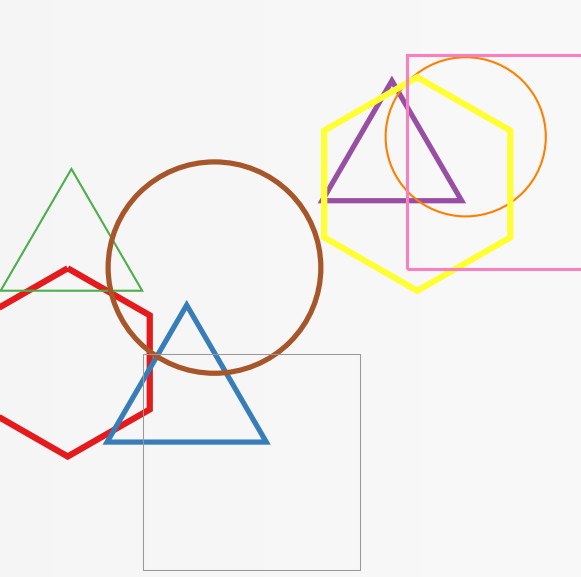[{"shape": "hexagon", "thickness": 3, "radius": 0.81, "center": [0.116, 0.372]}, {"shape": "triangle", "thickness": 2.5, "radius": 0.79, "center": [0.321, 0.313]}, {"shape": "triangle", "thickness": 1, "radius": 0.7, "center": [0.123, 0.566]}, {"shape": "triangle", "thickness": 2.5, "radius": 0.69, "center": [0.674, 0.721]}, {"shape": "circle", "thickness": 1, "radius": 0.69, "center": [0.801, 0.762]}, {"shape": "hexagon", "thickness": 3, "radius": 0.92, "center": [0.718, 0.681]}, {"shape": "circle", "thickness": 2.5, "radius": 0.91, "center": [0.369, 0.536]}, {"shape": "square", "thickness": 1.5, "radius": 0.92, "center": [0.886, 0.719]}, {"shape": "square", "thickness": 0.5, "radius": 0.94, "center": [0.433, 0.199]}]